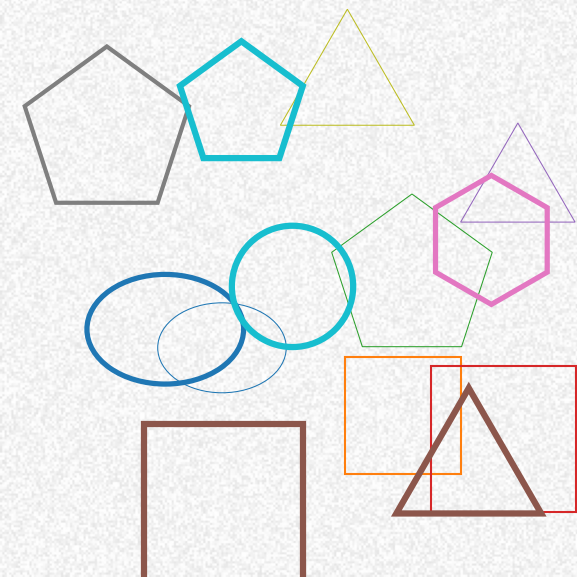[{"shape": "oval", "thickness": 0.5, "radius": 0.56, "center": [0.384, 0.397]}, {"shape": "oval", "thickness": 2.5, "radius": 0.68, "center": [0.286, 0.429]}, {"shape": "square", "thickness": 1, "radius": 0.5, "center": [0.698, 0.28]}, {"shape": "pentagon", "thickness": 0.5, "radius": 0.73, "center": [0.713, 0.517]}, {"shape": "square", "thickness": 1, "radius": 0.63, "center": [0.872, 0.239]}, {"shape": "triangle", "thickness": 0.5, "radius": 0.57, "center": [0.897, 0.672]}, {"shape": "square", "thickness": 3, "radius": 0.69, "center": [0.387, 0.128]}, {"shape": "triangle", "thickness": 3, "radius": 0.72, "center": [0.812, 0.182]}, {"shape": "hexagon", "thickness": 2.5, "radius": 0.56, "center": [0.851, 0.584]}, {"shape": "pentagon", "thickness": 2, "radius": 0.75, "center": [0.185, 0.769]}, {"shape": "triangle", "thickness": 0.5, "radius": 0.67, "center": [0.601, 0.849]}, {"shape": "pentagon", "thickness": 3, "radius": 0.56, "center": [0.418, 0.816]}, {"shape": "circle", "thickness": 3, "radius": 0.53, "center": [0.507, 0.503]}]